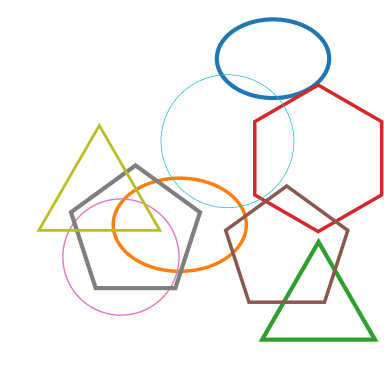[{"shape": "oval", "thickness": 3, "radius": 0.73, "center": [0.709, 0.848]}, {"shape": "oval", "thickness": 2.5, "radius": 0.86, "center": [0.467, 0.416]}, {"shape": "triangle", "thickness": 3, "radius": 0.85, "center": [0.827, 0.202]}, {"shape": "hexagon", "thickness": 2.5, "radius": 0.95, "center": [0.826, 0.589]}, {"shape": "pentagon", "thickness": 2.5, "radius": 0.83, "center": [0.745, 0.35]}, {"shape": "circle", "thickness": 1, "radius": 0.75, "center": [0.314, 0.332]}, {"shape": "pentagon", "thickness": 3, "radius": 0.88, "center": [0.352, 0.394]}, {"shape": "triangle", "thickness": 2, "radius": 0.91, "center": [0.258, 0.492]}, {"shape": "circle", "thickness": 0.5, "radius": 0.86, "center": [0.591, 0.633]}]